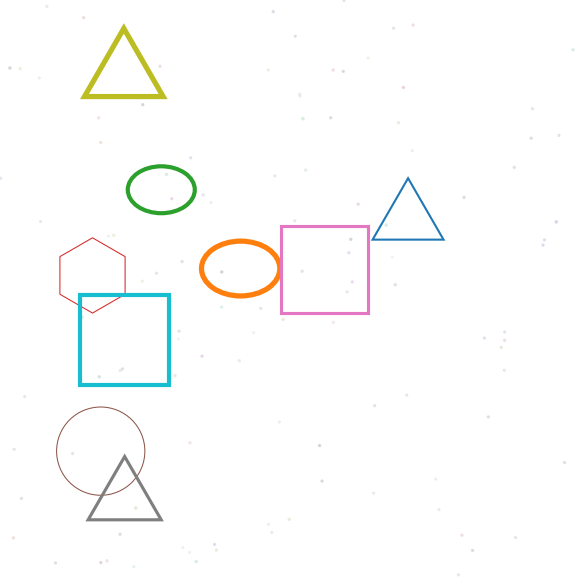[{"shape": "triangle", "thickness": 1, "radius": 0.35, "center": [0.707, 0.62]}, {"shape": "oval", "thickness": 2.5, "radius": 0.34, "center": [0.417, 0.534]}, {"shape": "oval", "thickness": 2, "radius": 0.29, "center": [0.279, 0.671]}, {"shape": "hexagon", "thickness": 0.5, "radius": 0.33, "center": [0.16, 0.522]}, {"shape": "circle", "thickness": 0.5, "radius": 0.38, "center": [0.174, 0.218]}, {"shape": "square", "thickness": 1.5, "radius": 0.38, "center": [0.562, 0.533]}, {"shape": "triangle", "thickness": 1.5, "radius": 0.37, "center": [0.216, 0.136]}, {"shape": "triangle", "thickness": 2.5, "radius": 0.39, "center": [0.214, 0.871]}, {"shape": "square", "thickness": 2, "radius": 0.39, "center": [0.216, 0.411]}]